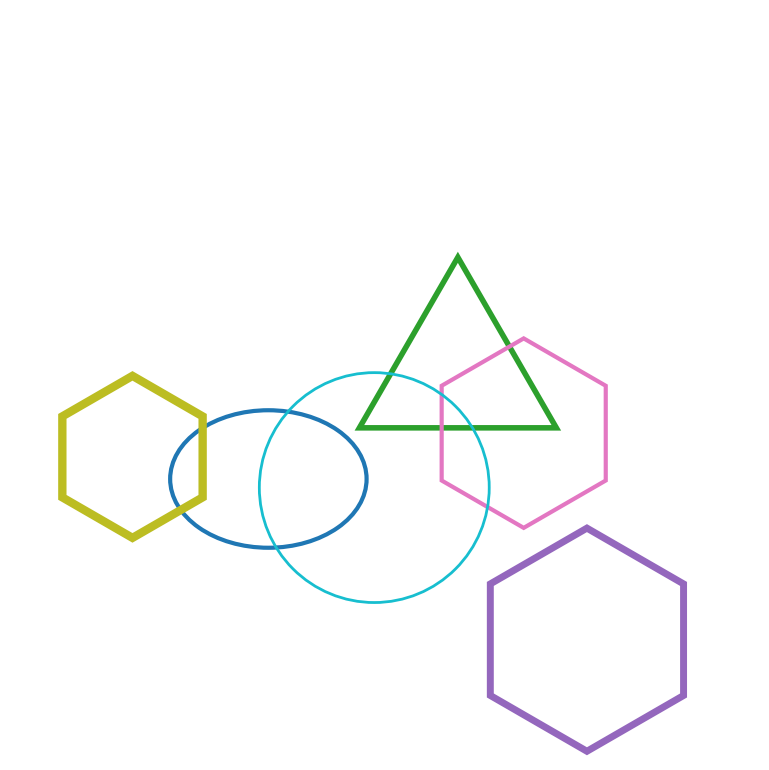[{"shape": "oval", "thickness": 1.5, "radius": 0.64, "center": [0.349, 0.378]}, {"shape": "triangle", "thickness": 2, "radius": 0.74, "center": [0.595, 0.518]}, {"shape": "hexagon", "thickness": 2.5, "radius": 0.72, "center": [0.762, 0.169]}, {"shape": "hexagon", "thickness": 1.5, "radius": 0.62, "center": [0.68, 0.437]}, {"shape": "hexagon", "thickness": 3, "radius": 0.53, "center": [0.172, 0.407]}, {"shape": "circle", "thickness": 1, "radius": 0.75, "center": [0.486, 0.367]}]